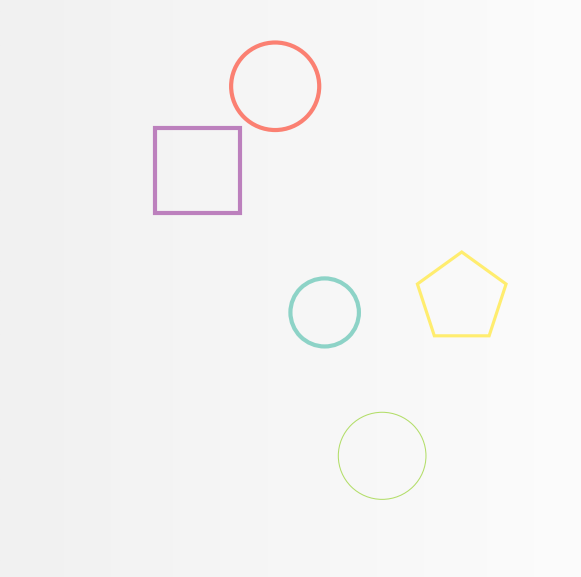[{"shape": "circle", "thickness": 2, "radius": 0.29, "center": [0.559, 0.458]}, {"shape": "circle", "thickness": 2, "radius": 0.38, "center": [0.473, 0.85]}, {"shape": "circle", "thickness": 0.5, "radius": 0.38, "center": [0.657, 0.21]}, {"shape": "square", "thickness": 2, "radius": 0.37, "center": [0.34, 0.704]}, {"shape": "pentagon", "thickness": 1.5, "radius": 0.4, "center": [0.794, 0.483]}]